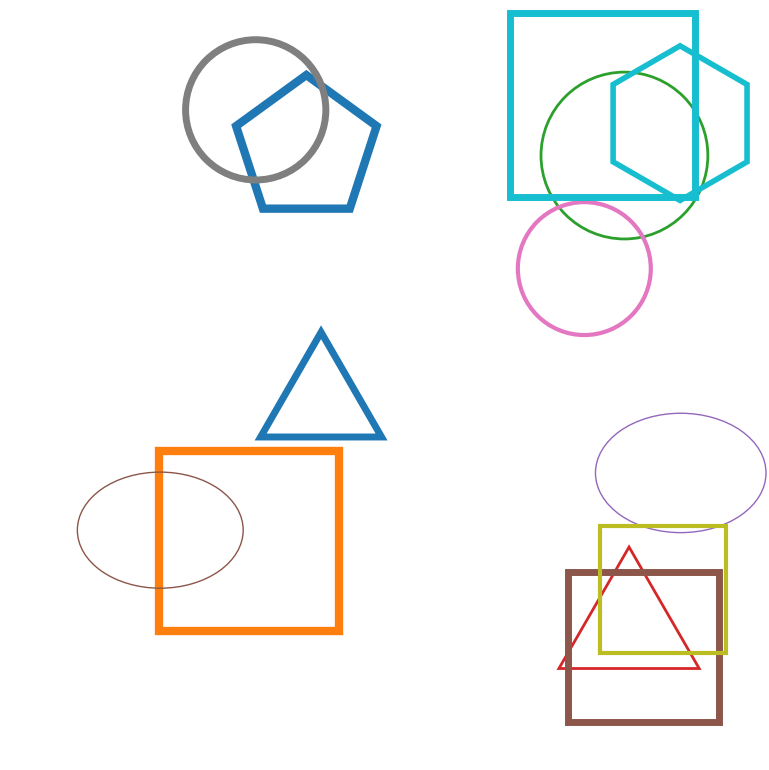[{"shape": "triangle", "thickness": 2.5, "radius": 0.45, "center": [0.417, 0.478]}, {"shape": "pentagon", "thickness": 3, "radius": 0.48, "center": [0.398, 0.807]}, {"shape": "square", "thickness": 3, "radius": 0.58, "center": [0.323, 0.297]}, {"shape": "circle", "thickness": 1, "radius": 0.54, "center": [0.811, 0.798]}, {"shape": "triangle", "thickness": 1, "radius": 0.53, "center": [0.817, 0.184]}, {"shape": "oval", "thickness": 0.5, "radius": 0.55, "center": [0.884, 0.386]}, {"shape": "oval", "thickness": 0.5, "radius": 0.54, "center": [0.208, 0.311]}, {"shape": "square", "thickness": 2.5, "radius": 0.49, "center": [0.836, 0.16]}, {"shape": "circle", "thickness": 1.5, "radius": 0.43, "center": [0.759, 0.651]}, {"shape": "circle", "thickness": 2.5, "radius": 0.46, "center": [0.332, 0.857]}, {"shape": "square", "thickness": 1.5, "radius": 0.41, "center": [0.861, 0.235]}, {"shape": "hexagon", "thickness": 2, "radius": 0.5, "center": [0.883, 0.84]}, {"shape": "square", "thickness": 2.5, "radius": 0.6, "center": [0.782, 0.863]}]